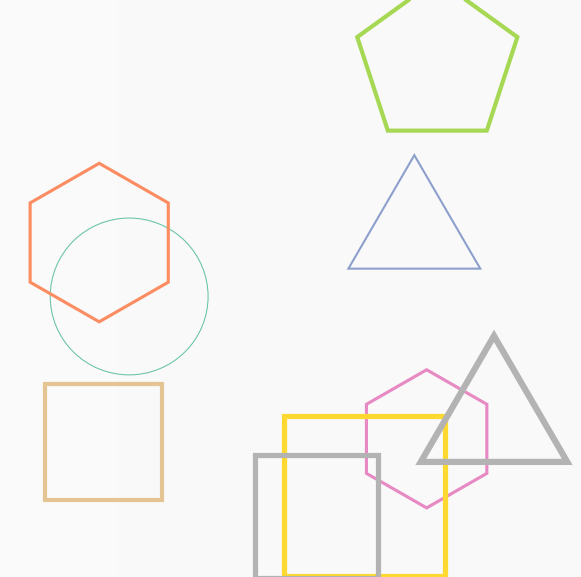[{"shape": "circle", "thickness": 0.5, "radius": 0.68, "center": [0.222, 0.486]}, {"shape": "hexagon", "thickness": 1.5, "radius": 0.69, "center": [0.171, 0.579]}, {"shape": "triangle", "thickness": 1, "radius": 0.65, "center": [0.713, 0.599]}, {"shape": "hexagon", "thickness": 1.5, "radius": 0.6, "center": [0.734, 0.239]}, {"shape": "pentagon", "thickness": 2, "radius": 0.72, "center": [0.752, 0.89]}, {"shape": "square", "thickness": 2.5, "radius": 0.69, "center": [0.627, 0.14]}, {"shape": "square", "thickness": 2, "radius": 0.5, "center": [0.178, 0.233]}, {"shape": "triangle", "thickness": 3, "radius": 0.73, "center": [0.85, 0.272]}, {"shape": "square", "thickness": 2.5, "radius": 0.53, "center": [0.545, 0.105]}]